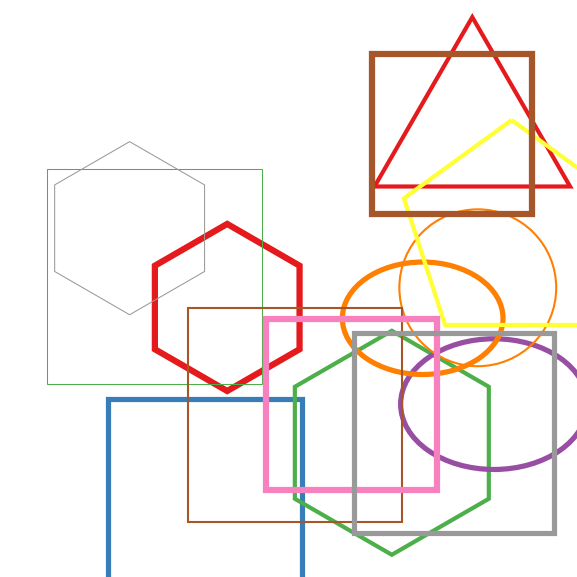[{"shape": "triangle", "thickness": 2, "radius": 0.98, "center": [0.818, 0.774]}, {"shape": "hexagon", "thickness": 3, "radius": 0.72, "center": [0.393, 0.467]}, {"shape": "square", "thickness": 2.5, "radius": 0.84, "center": [0.355, 0.14]}, {"shape": "hexagon", "thickness": 2, "radius": 0.97, "center": [0.679, 0.232]}, {"shape": "square", "thickness": 0.5, "radius": 0.93, "center": [0.267, 0.52]}, {"shape": "oval", "thickness": 2.5, "radius": 0.81, "center": [0.855, 0.299]}, {"shape": "circle", "thickness": 1, "radius": 0.68, "center": [0.827, 0.501]}, {"shape": "oval", "thickness": 2.5, "radius": 0.7, "center": [0.732, 0.448]}, {"shape": "pentagon", "thickness": 2, "radius": 0.98, "center": [0.886, 0.595]}, {"shape": "square", "thickness": 3, "radius": 0.69, "center": [0.783, 0.768]}, {"shape": "square", "thickness": 1, "radius": 0.93, "center": [0.511, 0.28]}, {"shape": "square", "thickness": 3, "radius": 0.74, "center": [0.609, 0.299]}, {"shape": "hexagon", "thickness": 0.5, "radius": 0.75, "center": [0.224, 0.604]}, {"shape": "square", "thickness": 2.5, "radius": 0.86, "center": [0.786, 0.249]}]